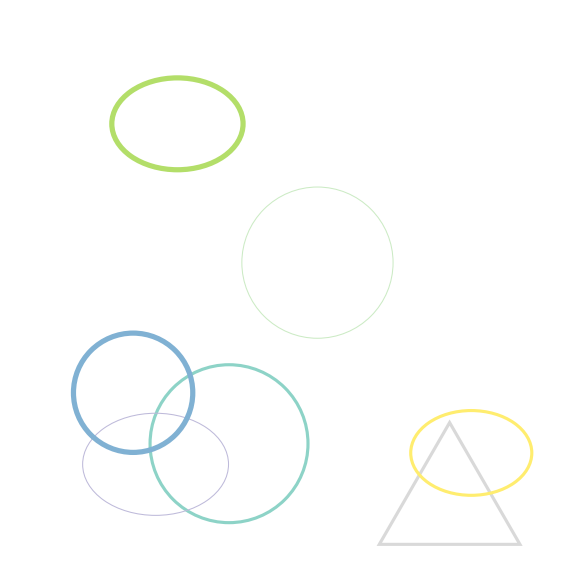[{"shape": "circle", "thickness": 1.5, "radius": 0.68, "center": [0.397, 0.231]}, {"shape": "oval", "thickness": 0.5, "radius": 0.63, "center": [0.269, 0.195]}, {"shape": "circle", "thickness": 2.5, "radius": 0.52, "center": [0.231, 0.319]}, {"shape": "oval", "thickness": 2.5, "radius": 0.57, "center": [0.307, 0.785]}, {"shape": "triangle", "thickness": 1.5, "radius": 0.7, "center": [0.779, 0.127]}, {"shape": "circle", "thickness": 0.5, "radius": 0.65, "center": [0.55, 0.544]}, {"shape": "oval", "thickness": 1.5, "radius": 0.52, "center": [0.816, 0.215]}]